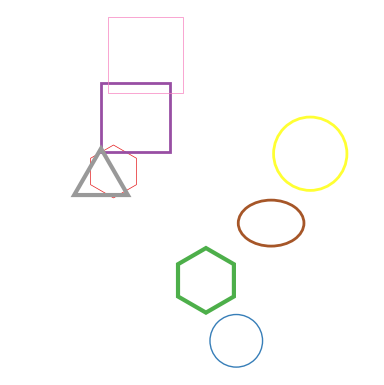[{"shape": "hexagon", "thickness": 0.5, "radius": 0.34, "center": [0.295, 0.555]}, {"shape": "circle", "thickness": 1, "radius": 0.34, "center": [0.614, 0.115]}, {"shape": "hexagon", "thickness": 3, "radius": 0.42, "center": [0.535, 0.272]}, {"shape": "square", "thickness": 2, "radius": 0.45, "center": [0.351, 0.694]}, {"shape": "circle", "thickness": 2, "radius": 0.48, "center": [0.806, 0.601]}, {"shape": "oval", "thickness": 2, "radius": 0.43, "center": [0.704, 0.42]}, {"shape": "square", "thickness": 0.5, "radius": 0.49, "center": [0.377, 0.857]}, {"shape": "triangle", "thickness": 3, "radius": 0.4, "center": [0.262, 0.534]}]